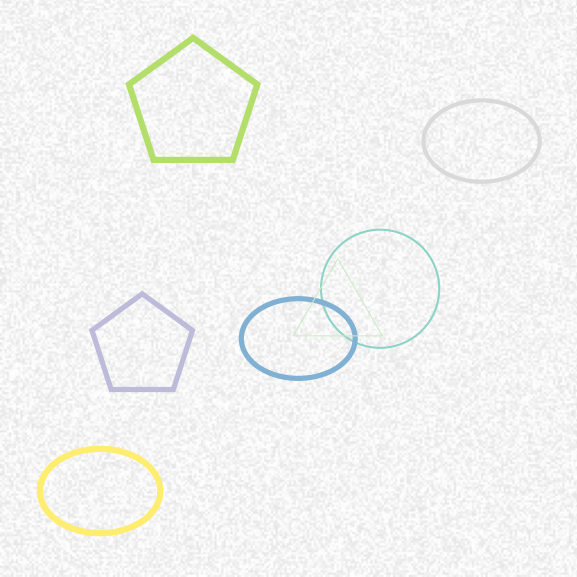[{"shape": "circle", "thickness": 1, "radius": 0.51, "center": [0.658, 0.499]}, {"shape": "pentagon", "thickness": 2.5, "radius": 0.46, "center": [0.246, 0.399]}, {"shape": "oval", "thickness": 2.5, "radius": 0.49, "center": [0.516, 0.413]}, {"shape": "pentagon", "thickness": 3, "radius": 0.58, "center": [0.334, 0.817]}, {"shape": "oval", "thickness": 2, "radius": 0.5, "center": [0.834, 0.755]}, {"shape": "triangle", "thickness": 0.5, "radius": 0.45, "center": [0.585, 0.462]}, {"shape": "oval", "thickness": 3, "radius": 0.52, "center": [0.173, 0.149]}]